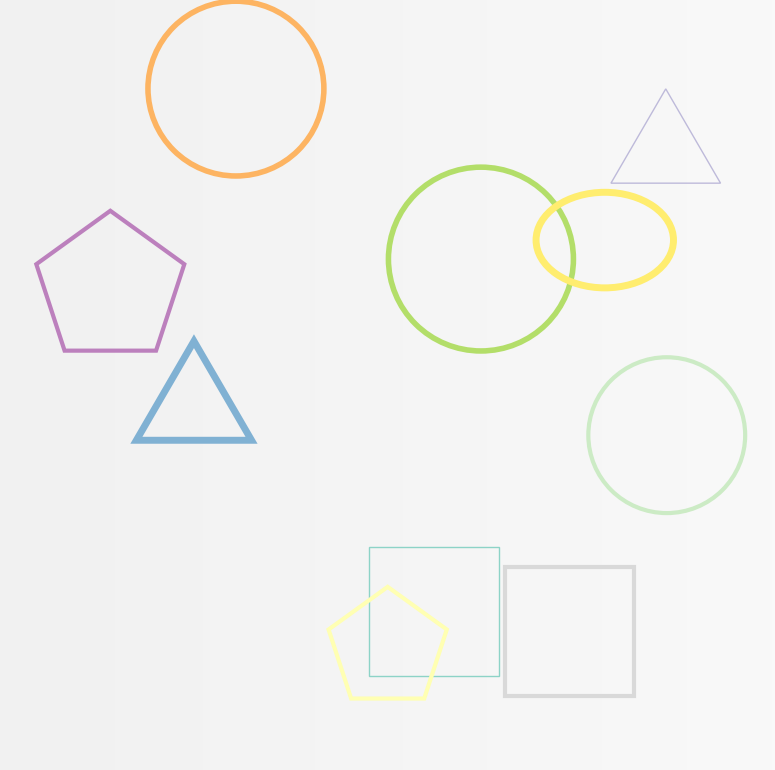[{"shape": "square", "thickness": 0.5, "radius": 0.42, "center": [0.56, 0.206]}, {"shape": "pentagon", "thickness": 1.5, "radius": 0.4, "center": [0.5, 0.158]}, {"shape": "triangle", "thickness": 0.5, "radius": 0.41, "center": [0.859, 0.803]}, {"shape": "triangle", "thickness": 2.5, "radius": 0.43, "center": [0.25, 0.471]}, {"shape": "circle", "thickness": 2, "radius": 0.57, "center": [0.304, 0.885]}, {"shape": "circle", "thickness": 2, "radius": 0.6, "center": [0.621, 0.664]}, {"shape": "square", "thickness": 1.5, "radius": 0.42, "center": [0.735, 0.18]}, {"shape": "pentagon", "thickness": 1.5, "radius": 0.5, "center": [0.142, 0.626]}, {"shape": "circle", "thickness": 1.5, "radius": 0.51, "center": [0.86, 0.435]}, {"shape": "oval", "thickness": 2.5, "radius": 0.44, "center": [0.78, 0.688]}]